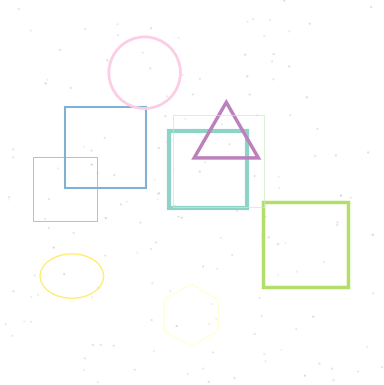[{"shape": "square", "thickness": 3, "radius": 0.5, "center": [0.541, 0.56]}, {"shape": "hexagon", "thickness": 0.5, "radius": 0.41, "center": [0.496, 0.181]}, {"shape": "square", "thickness": 0.5, "radius": 0.42, "center": [0.168, 0.508]}, {"shape": "square", "thickness": 1.5, "radius": 0.53, "center": [0.275, 0.617]}, {"shape": "square", "thickness": 2.5, "radius": 0.55, "center": [0.793, 0.366]}, {"shape": "circle", "thickness": 2, "radius": 0.46, "center": [0.376, 0.811]}, {"shape": "triangle", "thickness": 2.5, "radius": 0.48, "center": [0.588, 0.638]}, {"shape": "square", "thickness": 0.5, "radius": 0.59, "center": [0.568, 0.582]}, {"shape": "oval", "thickness": 1, "radius": 0.41, "center": [0.187, 0.283]}]